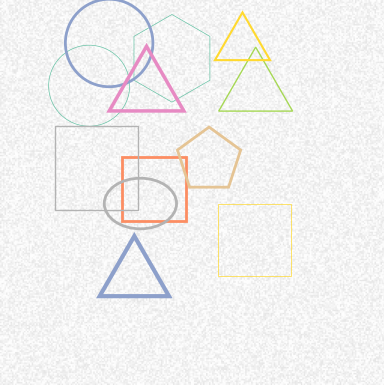[{"shape": "circle", "thickness": 0.5, "radius": 0.53, "center": [0.232, 0.777]}, {"shape": "hexagon", "thickness": 0.5, "radius": 0.57, "center": [0.447, 0.849]}, {"shape": "square", "thickness": 2, "radius": 0.42, "center": [0.399, 0.51]}, {"shape": "circle", "thickness": 2, "radius": 0.57, "center": [0.283, 0.888]}, {"shape": "triangle", "thickness": 3, "radius": 0.52, "center": [0.349, 0.283]}, {"shape": "triangle", "thickness": 2.5, "radius": 0.56, "center": [0.381, 0.768]}, {"shape": "triangle", "thickness": 1, "radius": 0.55, "center": [0.664, 0.767]}, {"shape": "square", "thickness": 0.5, "radius": 0.47, "center": [0.661, 0.377]}, {"shape": "triangle", "thickness": 1.5, "radius": 0.41, "center": [0.63, 0.885]}, {"shape": "pentagon", "thickness": 2, "radius": 0.43, "center": [0.543, 0.584]}, {"shape": "oval", "thickness": 2, "radius": 0.47, "center": [0.365, 0.471]}, {"shape": "square", "thickness": 1, "radius": 0.54, "center": [0.25, 0.563]}]